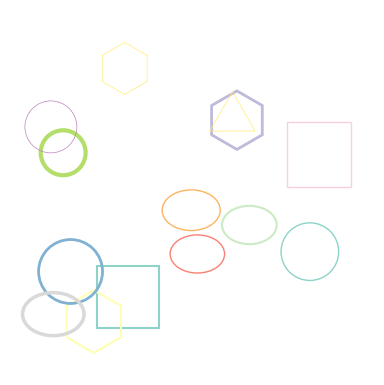[{"shape": "circle", "thickness": 1, "radius": 0.37, "center": [0.805, 0.346]}, {"shape": "square", "thickness": 1.5, "radius": 0.4, "center": [0.332, 0.228]}, {"shape": "hexagon", "thickness": 1.5, "radius": 0.41, "center": [0.244, 0.165]}, {"shape": "hexagon", "thickness": 2, "radius": 0.38, "center": [0.615, 0.688]}, {"shape": "oval", "thickness": 1, "radius": 0.35, "center": [0.513, 0.34]}, {"shape": "circle", "thickness": 2, "radius": 0.42, "center": [0.183, 0.295]}, {"shape": "oval", "thickness": 1, "radius": 0.38, "center": [0.497, 0.454]}, {"shape": "circle", "thickness": 3, "radius": 0.29, "center": [0.164, 0.603]}, {"shape": "square", "thickness": 1, "radius": 0.42, "center": [0.828, 0.599]}, {"shape": "oval", "thickness": 2.5, "radius": 0.4, "center": [0.138, 0.184]}, {"shape": "circle", "thickness": 0.5, "radius": 0.34, "center": [0.132, 0.67]}, {"shape": "oval", "thickness": 1.5, "radius": 0.36, "center": [0.648, 0.416]}, {"shape": "hexagon", "thickness": 0.5, "radius": 0.34, "center": [0.324, 0.822]}, {"shape": "triangle", "thickness": 0.5, "radius": 0.34, "center": [0.604, 0.694]}]